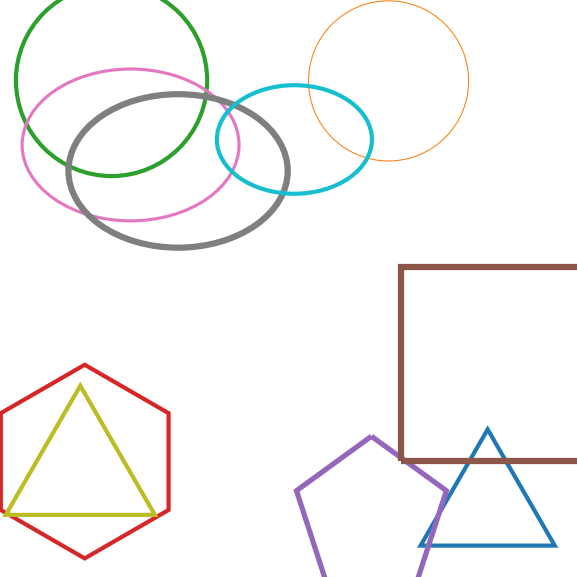[{"shape": "triangle", "thickness": 2, "radius": 0.67, "center": [0.844, 0.121]}, {"shape": "circle", "thickness": 0.5, "radius": 0.69, "center": [0.673, 0.859]}, {"shape": "circle", "thickness": 2, "radius": 0.83, "center": [0.193, 0.86]}, {"shape": "hexagon", "thickness": 2, "radius": 0.84, "center": [0.147, 0.2]}, {"shape": "pentagon", "thickness": 2.5, "radius": 0.68, "center": [0.643, 0.107]}, {"shape": "square", "thickness": 3, "radius": 0.84, "center": [0.862, 0.369]}, {"shape": "oval", "thickness": 1.5, "radius": 0.94, "center": [0.226, 0.748]}, {"shape": "oval", "thickness": 3, "radius": 0.95, "center": [0.308, 0.703]}, {"shape": "triangle", "thickness": 2, "radius": 0.75, "center": [0.139, 0.182]}, {"shape": "oval", "thickness": 2, "radius": 0.67, "center": [0.51, 0.758]}]